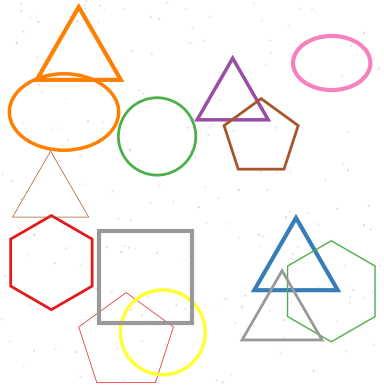[{"shape": "hexagon", "thickness": 2, "radius": 0.61, "center": [0.133, 0.318]}, {"shape": "pentagon", "thickness": 0.5, "radius": 0.65, "center": [0.328, 0.111]}, {"shape": "triangle", "thickness": 3, "radius": 0.63, "center": [0.769, 0.309]}, {"shape": "hexagon", "thickness": 1, "radius": 0.66, "center": [0.861, 0.243]}, {"shape": "circle", "thickness": 2, "radius": 0.5, "center": [0.408, 0.646]}, {"shape": "triangle", "thickness": 2.5, "radius": 0.53, "center": [0.604, 0.742]}, {"shape": "triangle", "thickness": 3, "radius": 0.63, "center": [0.205, 0.856]}, {"shape": "oval", "thickness": 2.5, "radius": 0.71, "center": [0.166, 0.709]}, {"shape": "circle", "thickness": 2.5, "radius": 0.55, "center": [0.423, 0.137]}, {"shape": "triangle", "thickness": 0.5, "radius": 0.57, "center": [0.131, 0.493]}, {"shape": "pentagon", "thickness": 2, "radius": 0.51, "center": [0.678, 0.643]}, {"shape": "oval", "thickness": 3, "radius": 0.5, "center": [0.862, 0.836]}, {"shape": "square", "thickness": 3, "radius": 0.6, "center": [0.378, 0.28]}, {"shape": "triangle", "thickness": 2, "radius": 0.6, "center": [0.733, 0.177]}]